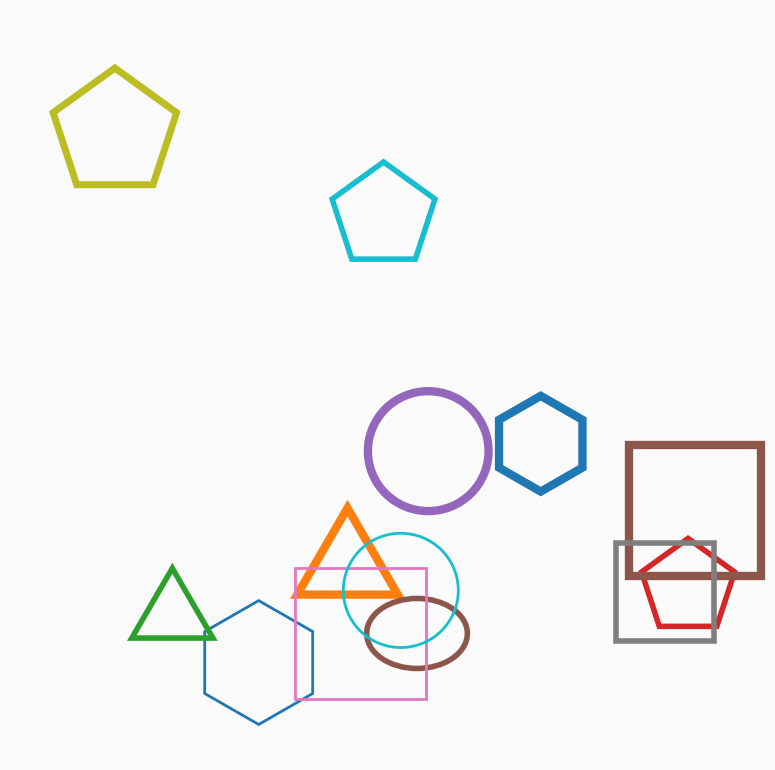[{"shape": "hexagon", "thickness": 1, "radius": 0.4, "center": [0.334, 0.14]}, {"shape": "hexagon", "thickness": 3, "radius": 0.31, "center": [0.698, 0.424]}, {"shape": "triangle", "thickness": 3, "radius": 0.37, "center": [0.448, 0.265]}, {"shape": "triangle", "thickness": 2, "radius": 0.3, "center": [0.222, 0.202]}, {"shape": "pentagon", "thickness": 2, "radius": 0.32, "center": [0.888, 0.238]}, {"shape": "circle", "thickness": 3, "radius": 0.39, "center": [0.553, 0.414]}, {"shape": "square", "thickness": 3, "radius": 0.43, "center": [0.897, 0.337]}, {"shape": "oval", "thickness": 2, "radius": 0.32, "center": [0.538, 0.177]}, {"shape": "square", "thickness": 1, "radius": 0.42, "center": [0.465, 0.177]}, {"shape": "square", "thickness": 2, "radius": 0.32, "center": [0.858, 0.231]}, {"shape": "pentagon", "thickness": 2.5, "radius": 0.42, "center": [0.148, 0.828]}, {"shape": "pentagon", "thickness": 2, "radius": 0.35, "center": [0.495, 0.72]}, {"shape": "circle", "thickness": 1, "radius": 0.37, "center": [0.517, 0.233]}]